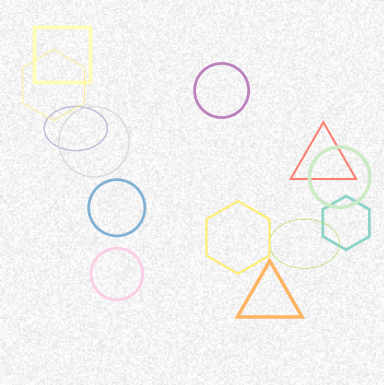[{"shape": "hexagon", "thickness": 2, "radius": 0.35, "center": [0.899, 0.421]}, {"shape": "square", "thickness": 2.5, "radius": 0.36, "center": [0.161, 0.859]}, {"shape": "oval", "thickness": 1, "radius": 0.41, "center": [0.197, 0.666]}, {"shape": "triangle", "thickness": 1.5, "radius": 0.49, "center": [0.84, 0.584]}, {"shape": "circle", "thickness": 2, "radius": 0.37, "center": [0.303, 0.46]}, {"shape": "triangle", "thickness": 2.5, "radius": 0.49, "center": [0.701, 0.225]}, {"shape": "oval", "thickness": 0.5, "radius": 0.46, "center": [0.791, 0.367]}, {"shape": "circle", "thickness": 2, "radius": 0.34, "center": [0.304, 0.288]}, {"shape": "circle", "thickness": 1, "radius": 0.46, "center": [0.244, 0.632]}, {"shape": "circle", "thickness": 2, "radius": 0.35, "center": [0.576, 0.765]}, {"shape": "circle", "thickness": 2.5, "radius": 0.39, "center": [0.882, 0.54]}, {"shape": "hexagon", "thickness": 0.5, "radius": 0.46, "center": [0.139, 0.779]}, {"shape": "hexagon", "thickness": 1.5, "radius": 0.47, "center": [0.618, 0.383]}]